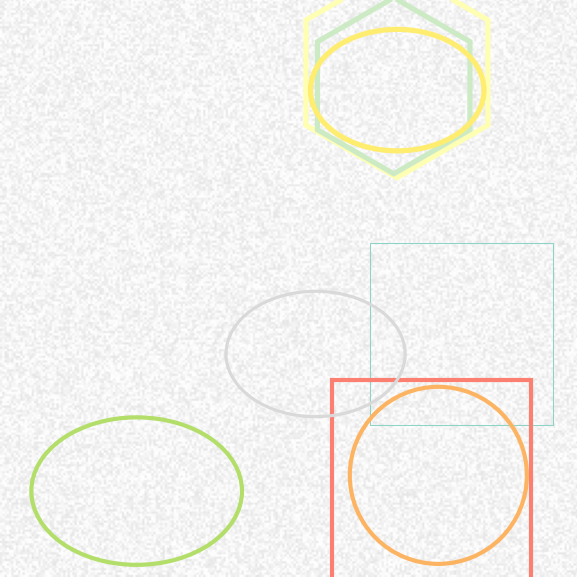[{"shape": "square", "thickness": 0.5, "radius": 0.79, "center": [0.799, 0.421]}, {"shape": "hexagon", "thickness": 2.5, "radius": 0.91, "center": [0.687, 0.873]}, {"shape": "square", "thickness": 2, "radius": 0.86, "center": [0.747, 0.169]}, {"shape": "circle", "thickness": 2, "radius": 0.77, "center": [0.759, 0.176]}, {"shape": "oval", "thickness": 2, "radius": 0.91, "center": [0.237, 0.149]}, {"shape": "oval", "thickness": 1.5, "radius": 0.78, "center": [0.546, 0.386]}, {"shape": "hexagon", "thickness": 2.5, "radius": 0.76, "center": [0.682, 0.851]}, {"shape": "oval", "thickness": 2.5, "radius": 0.75, "center": [0.688, 0.843]}]